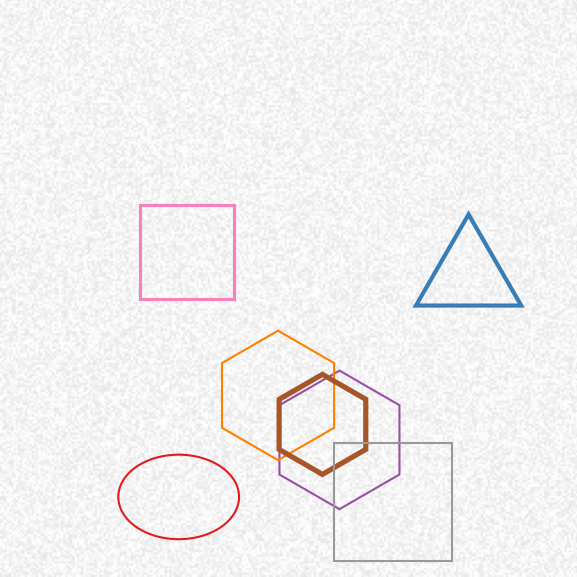[{"shape": "oval", "thickness": 1, "radius": 0.52, "center": [0.309, 0.139]}, {"shape": "triangle", "thickness": 2, "radius": 0.53, "center": [0.811, 0.523]}, {"shape": "hexagon", "thickness": 1, "radius": 0.6, "center": [0.588, 0.237]}, {"shape": "hexagon", "thickness": 1, "radius": 0.56, "center": [0.481, 0.314]}, {"shape": "hexagon", "thickness": 2.5, "radius": 0.43, "center": [0.558, 0.264]}, {"shape": "square", "thickness": 1.5, "radius": 0.41, "center": [0.324, 0.562]}, {"shape": "square", "thickness": 1, "radius": 0.51, "center": [0.681, 0.13]}]